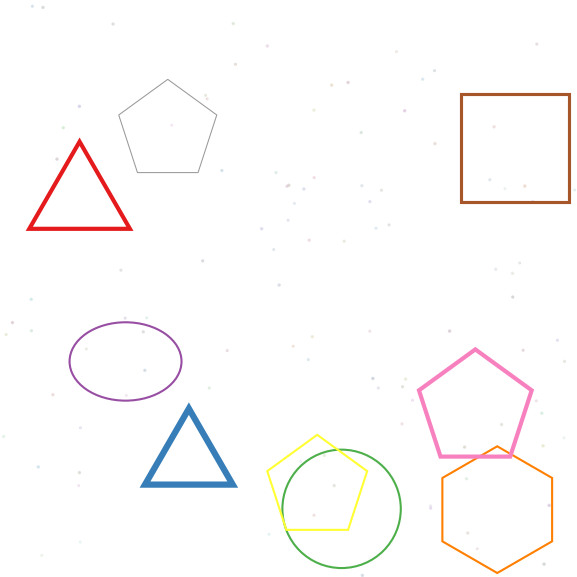[{"shape": "triangle", "thickness": 2, "radius": 0.5, "center": [0.138, 0.653]}, {"shape": "triangle", "thickness": 3, "radius": 0.44, "center": [0.327, 0.204]}, {"shape": "circle", "thickness": 1, "radius": 0.51, "center": [0.592, 0.118]}, {"shape": "oval", "thickness": 1, "radius": 0.48, "center": [0.217, 0.373]}, {"shape": "hexagon", "thickness": 1, "radius": 0.55, "center": [0.861, 0.117]}, {"shape": "pentagon", "thickness": 1, "radius": 0.45, "center": [0.549, 0.155]}, {"shape": "square", "thickness": 1.5, "radius": 0.47, "center": [0.892, 0.742]}, {"shape": "pentagon", "thickness": 2, "radius": 0.51, "center": [0.823, 0.292]}, {"shape": "pentagon", "thickness": 0.5, "radius": 0.45, "center": [0.29, 0.772]}]